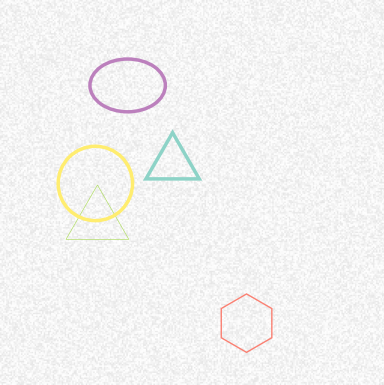[{"shape": "triangle", "thickness": 2.5, "radius": 0.4, "center": [0.448, 0.575]}, {"shape": "hexagon", "thickness": 1, "radius": 0.38, "center": [0.64, 0.161]}, {"shape": "triangle", "thickness": 0.5, "radius": 0.47, "center": [0.253, 0.425]}, {"shape": "oval", "thickness": 2.5, "radius": 0.49, "center": [0.332, 0.778]}, {"shape": "circle", "thickness": 2.5, "radius": 0.48, "center": [0.248, 0.523]}]